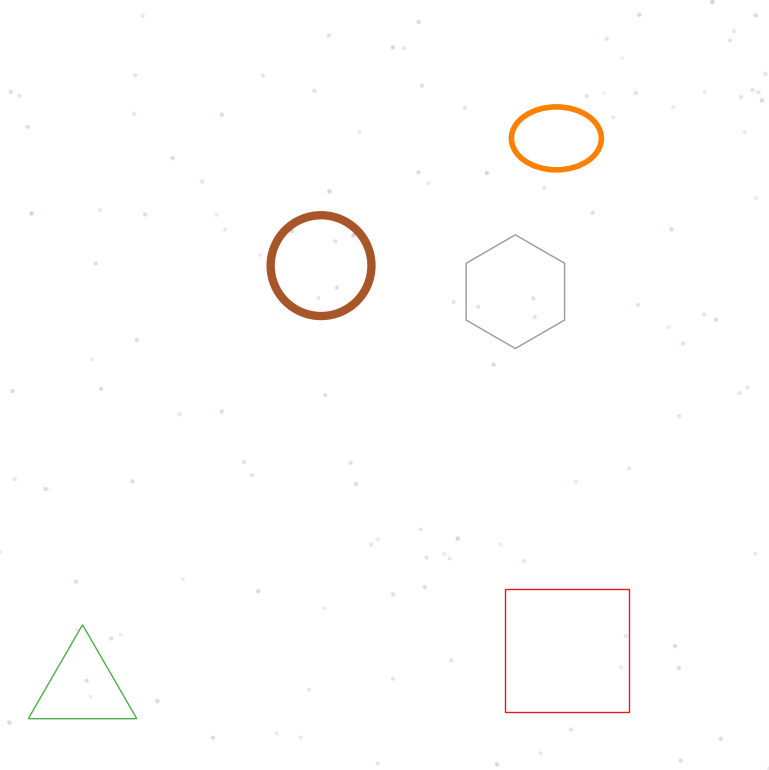[{"shape": "square", "thickness": 0.5, "radius": 0.4, "center": [0.736, 0.155]}, {"shape": "triangle", "thickness": 0.5, "radius": 0.41, "center": [0.107, 0.107]}, {"shape": "oval", "thickness": 2, "radius": 0.29, "center": [0.723, 0.82]}, {"shape": "circle", "thickness": 3, "radius": 0.33, "center": [0.417, 0.655]}, {"shape": "hexagon", "thickness": 0.5, "radius": 0.37, "center": [0.669, 0.621]}]